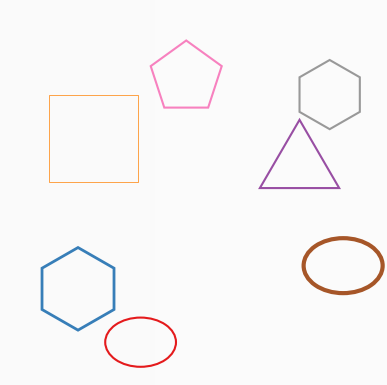[{"shape": "oval", "thickness": 1.5, "radius": 0.46, "center": [0.363, 0.111]}, {"shape": "hexagon", "thickness": 2, "radius": 0.54, "center": [0.201, 0.25]}, {"shape": "triangle", "thickness": 1.5, "radius": 0.59, "center": [0.773, 0.571]}, {"shape": "square", "thickness": 0.5, "radius": 0.57, "center": [0.241, 0.64]}, {"shape": "oval", "thickness": 3, "radius": 0.51, "center": [0.886, 0.31]}, {"shape": "pentagon", "thickness": 1.5, "radius": 0.48, "center": [0.481, 0.798]}, {"shape": "hexagon", "thickness": 1.5, "radius": 0.45, "center": [0.851, 0.754]}]